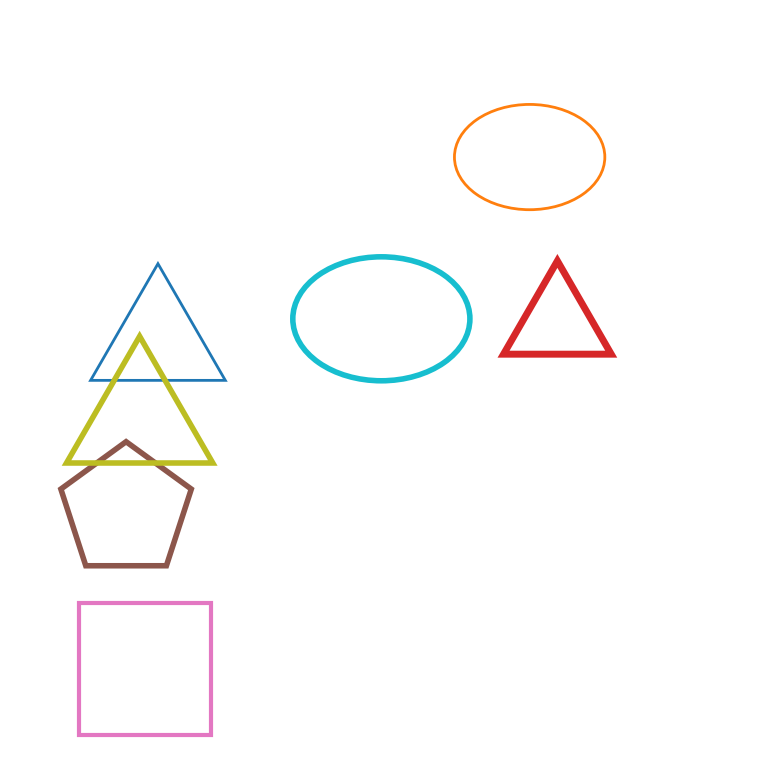[{"shape": "triangle", "thickness": 1, "radius": 0.51, "center": [0.205, 0.557]}, {"shape": "oval", "thickness": 1, "radius": 0.49, "center": [0.688, 0.796]}, {"shape": "triangle", "thickness": 2.5, "radius": 0.4, "center": [0.724, 0.58]}, {"shape": "pentagon", "thickness": 2, "radius": 0.45, "center": [0.164, 0.337]}, {"shape": "square", "thickness": 1.5, "radius": 0.43, "center": [0.188, 0.131]}, {"shape": "triangle", "thickness": 2, "radius": 0.55, "center": [0.181, 0.454]}, {"shape": "oval", "thickness": 2, "radius": 0.57, "center": [0.495, 0.586]}]